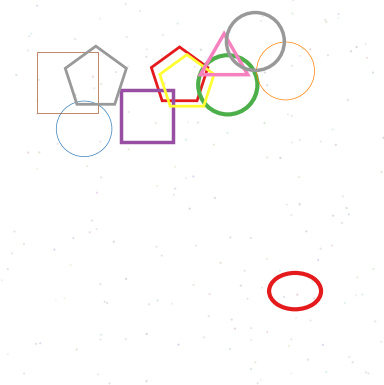[{"shape": "pentagon", "thickness": 2, "radius": 0.39, "center": [0.466, 0.801]}, {"shape": "oval", "thickness": 3, "radius": 0.34, "center": [0.766, 0.244]}, {"shape": "circle", "thickness": 0.5, "radius": 0.36, "center": [0.218, 0.665]}, {"shape": "circle", "thickness": 3, "radius": 0.38, "center": [0.592, 0.78]}, {"shape": "square", "thickness": 2.5, "radius": 0.34, "center": [0.382, 0.698]}, {"shape": "circle", "thickness": 0.5, "radius": 0.38, "center": [0.742, 0.816]}, {"shape": "pentagon", "thickness": 2, "radius": 0.37, "center": [0.486, 0.784]}, {"shape": "square", "thickness": 0.5, "radius": 0.39, "center": [0.175, 0.786]}, {"shape": "triangle", "thickness": 2.5, "radius": 0.35, "center": [0.582, 0.842]}, {"shape": "circle", "thickness": 2.5, "radius": 0.38, "center": [0.663, 0.892]}, {"shape": "pentagon", "thickness": 2, "radius": 0.42, "center": [0.249, 0.797]}]